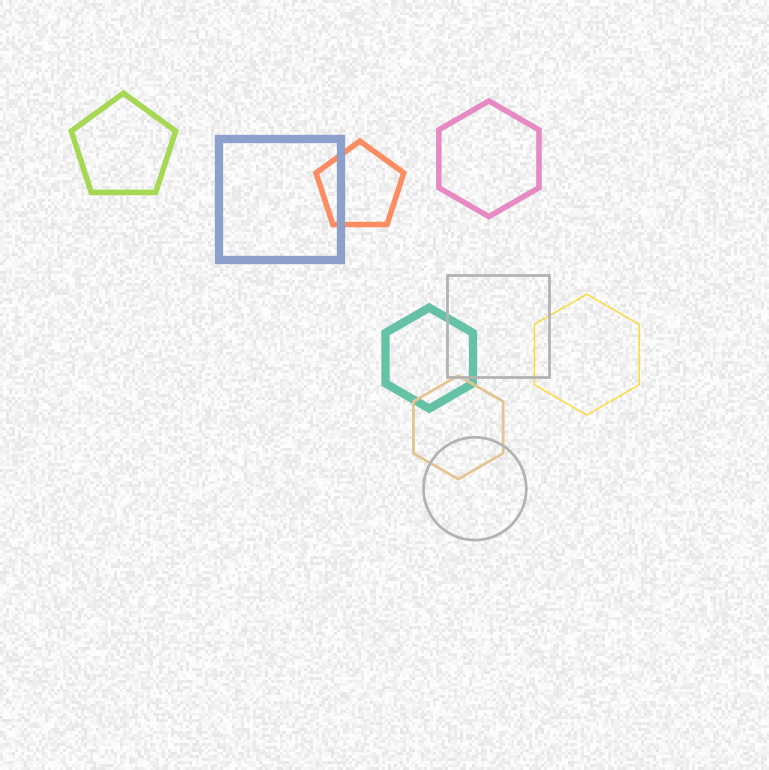[{"shape": "hexagon", "thickness": 3, "radius": 0.33, "center": [0.557, 0.535]}, {"shape": "pentagon", "thickness": 2, "radius": 0.3, "center": [0.467, 0.757]}, {"shape": "square", "thickness": 3, "radius": 0.39, "center": [0.364, 0.741]}, {"shape": "hexagon", "thickness": 2, "radius": 0.38, "center": [0.635, 0.794]}, {"shape": "pentagon", "thickness": 2, "radius": 0.36, "center": [0.16, 0.808]}, {"shape": "hexagon", "thickness": 0.5, "radius": 0.39, "center": [0.762, 0.54]}, {"shape": "hexagon", "thickness": 1, "radius": 0.34, "center": [0.595, 0.445]}, {"shape": "square", "thickness": 1, "radius": 0.33, "center": [0.647, 0.577]}, {"shape": "circle", "thickness": 1, "radius": 0.33, "center": [0.617, 0.365]}]